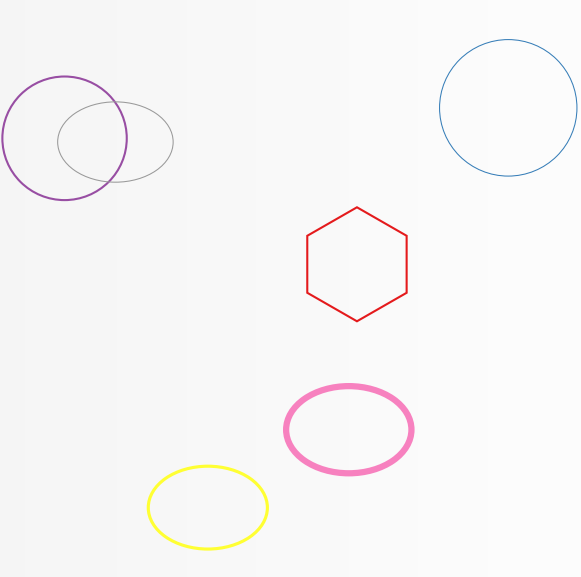[{"shape": "hexagon", "thickness": 1, "radius": 0.49, "center": [0.614, 0.541]}, {"shape": "circle", "thickness": 0.5, "radius": 0.59, "center": [0.874, 0.812]}, {"shape": "circle", "thickness": 1, "radius": 0.54, "center": [0.111, 0.76]}, {"shape": "oval", "thickness": 1.5, "radius": 0.51, "center": [0.358, 0.12]}, {"shape": "oval", "thickness": 3, "radius": 0.54, "center": [0.6, 0.255]}, {"shape": "oval", "thickness": 0.5, "radius": 0.5, "center": [0.199, 0.753]}]